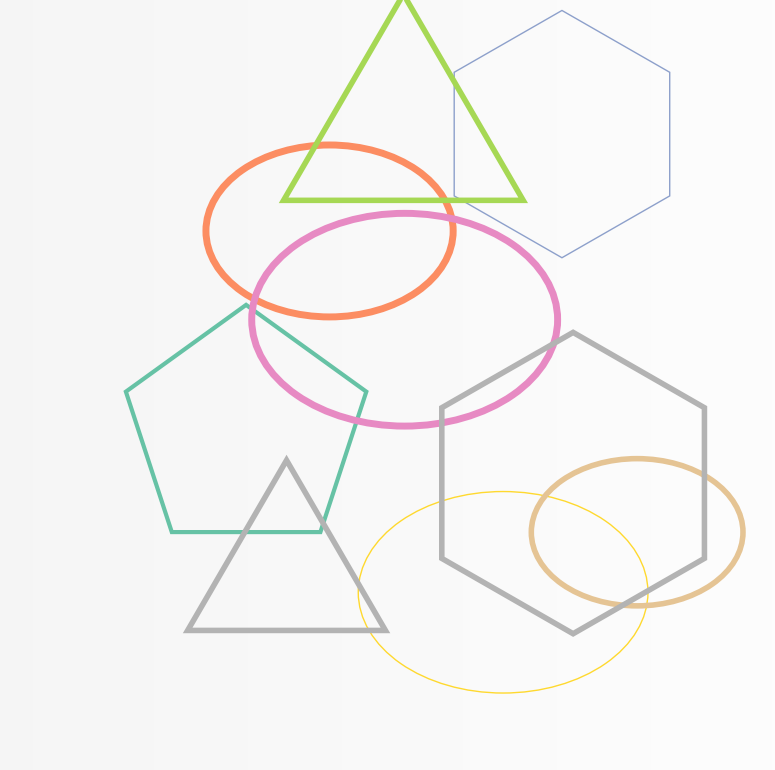[{"shape": "pentagon", "thickness": 1.5, "radius": 0.82, "center": [0.318, 0.441]}, {"shape": "oval", "thickness": 2.5, "radius": 0.8, "center": [0.425, 0.7]}, {"shape": "hexagon", "thickness": 0.5, "radius": 0.8, "center": [0.725, 0.826]}, {"shape": "oval", "thickness": 2.5, "radius": 0.99, "center": [0.522, 0.585]}, {"shape": "triangle", "thickness": 2, "radius": 0.89, "center": [0.521, 0.829]}, {"shape": "oval", "thickness": 0.5, "radius": 0.93, "center": [0.649, 0.231]}, {"shape": "oval", "thickness": 2, "radius": 0.68, "center": [0.822, 0.309]}, {"shape": "triangle", "thickness": 2, "radius": 0.74, "center": [0.37, 0.255]}, {"shape": "hexagon", "thickness": 2, "radius": 0.98, "center": [0.74, 0.373]}]